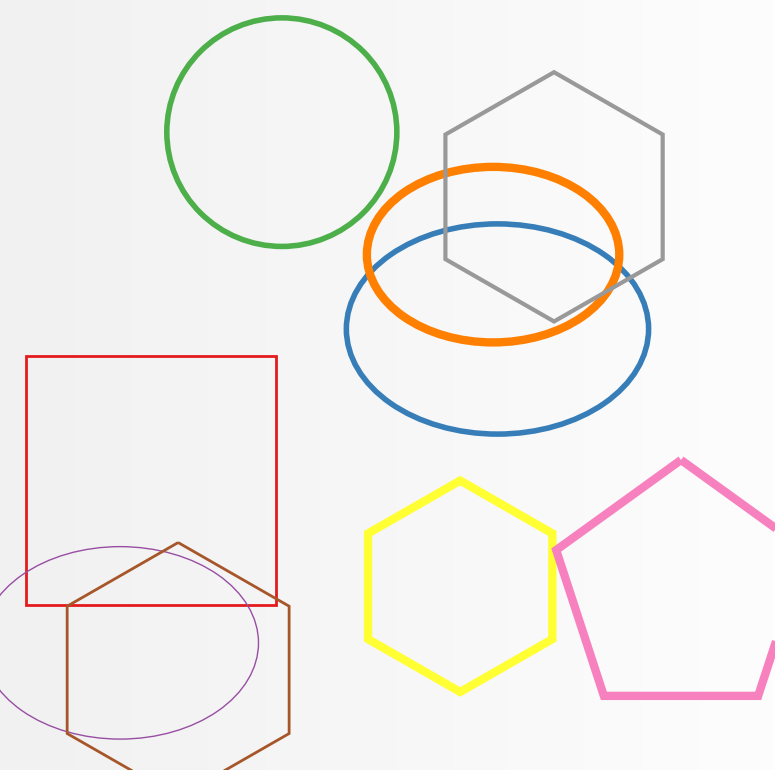[{"shape": "square", "thickness": 1, "radius": 0.81, "center": [0.195, 0.376]}, {"shape": "oval", "thickness": 2, "radius": 0.97, "center": [0.642, 0.573]}, {"shape": "circle", "thickness": 2, "radius": 0.74, "center": [0.364, 0.828]}, {"shape": "oval", "thickness": 0.5, "radius": 0.89, "center": [0.155, 0.165]}, {"shape": "oval", "thickness": 3, "radius": 0.81, "center": [0.636, 0.669]}, {"shape": "hexagon", "thickness": 3, "radius": 0.69, "center": [0.594, 0.239]}, {"shape": "hexagon", "thickness": 1, "radius": 0.83, "center": [0.23, 0.13]}, {"shape": "pentagon", "thickness": 3, "radius": 0.85, "center": [0.879, 0.233]}, {"shape": "hexagon", "thickness": 1.5, "radius": 0.81, "center": [0.715, 0.744]}]